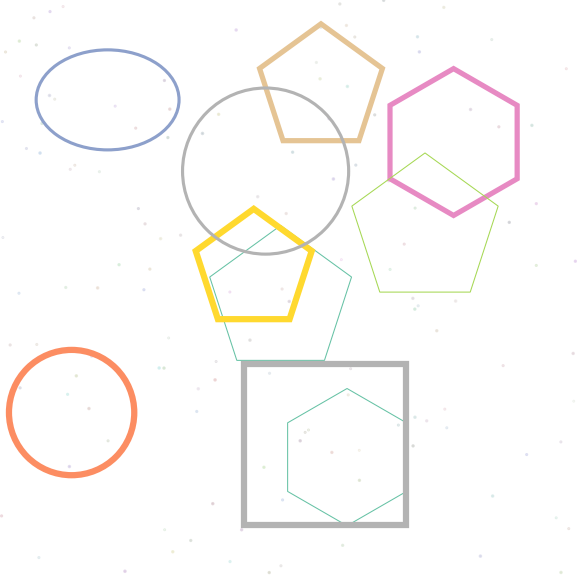[{"shape": "pentagon", "thickness": 0.5, "radius": 0.65, "center": [0.486, 0.48]}, {"shape": "hexagon", "thickness": 0.5, "radius": 0.59, "center": [0.601, 0.208]}, {"shape": "circle", "thickness": 3, "radius": 0.54, "center": [0.124, 0.285]}, {"shape": "oval", "thickness": 1.5, "radius": 0.62, "center": [0.186, 0.826]}, {"shape": "hexagon", "thickness": 2.5, "radius": 0.64, "center": [0.785, 0.753]}, {"shape": "pentagon", "thickness": 0.5, "radius": 0.67, "center": [0.736, 0.601]}, {"shape": "pentagon", "thickness": 3, "radius": 0.53, "center": [0.439, 0.532]}, {"shape": "pentagon", "thickness": 2.5, "radius": 0.56, "center": [0.556, 0.846]}, {"shape": "circle", "thickness": 1.5, "radius": 0.72, "center": [0.46, 0.703]}, {"shape": "square", "thickness": 3, "radius": 0.7, "center": [0.563, 0.23]}]